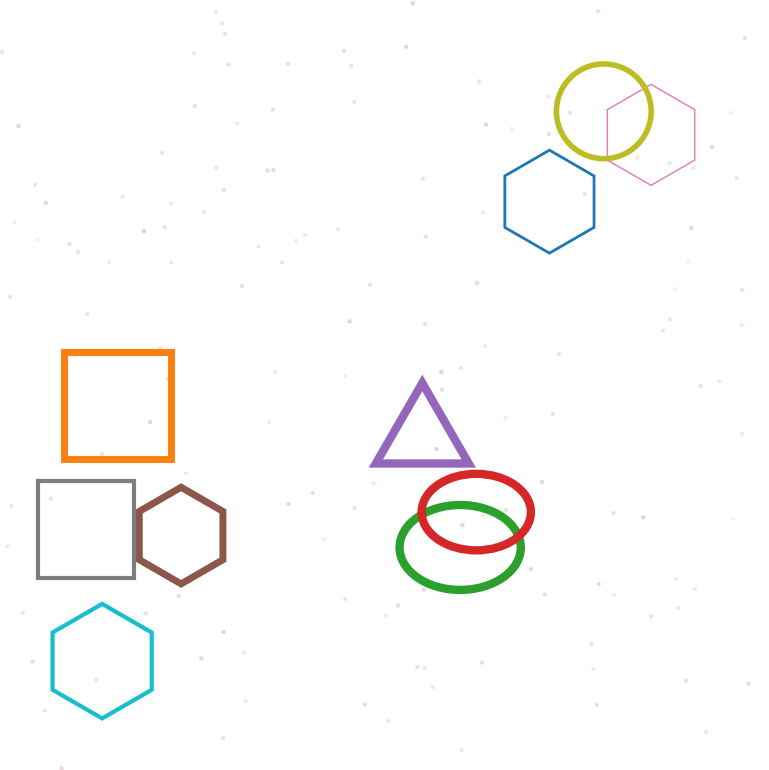[{"shape": "hexagon", "thickness": 1, "radius": 0.33, "center": [0.714, 0.738]}, {"shape": "square", "thickness": 2.5, "radius": 0.35, "center": [0.152, 0.473]}, {"shape": "oval", "thickness": 3, "radius": 0.39, "center": [0.598, 0.289]}, {"shape": "oval", "thickness": 3, "radius": 0.35, "center": [0.619, 0.335]}, {"shape": "triangle", "thickness": 3, "radius": 0.35, "center": [0.548, 0.433]}, {"shape": "hexagon", "thickness": 2.5, "radius": 0.31, "center": [0.235, 0.304]}, {"shape": "hexagon", "thickness": 0.5, "radius": 0.33, "center": [0.846, 0.825]}, {"shape": "square", "thickness": 1.5, "radius": 0.31, "center": [0.111, 0.312]}, {"shape": "circle", "thickness": 2, "radius": 0.31, "center": [0.784, 0.855]}, {"shape": "hexagon", "thickness": 1.5, "radius": 0.37, "center": [0.133, 0.141]}]